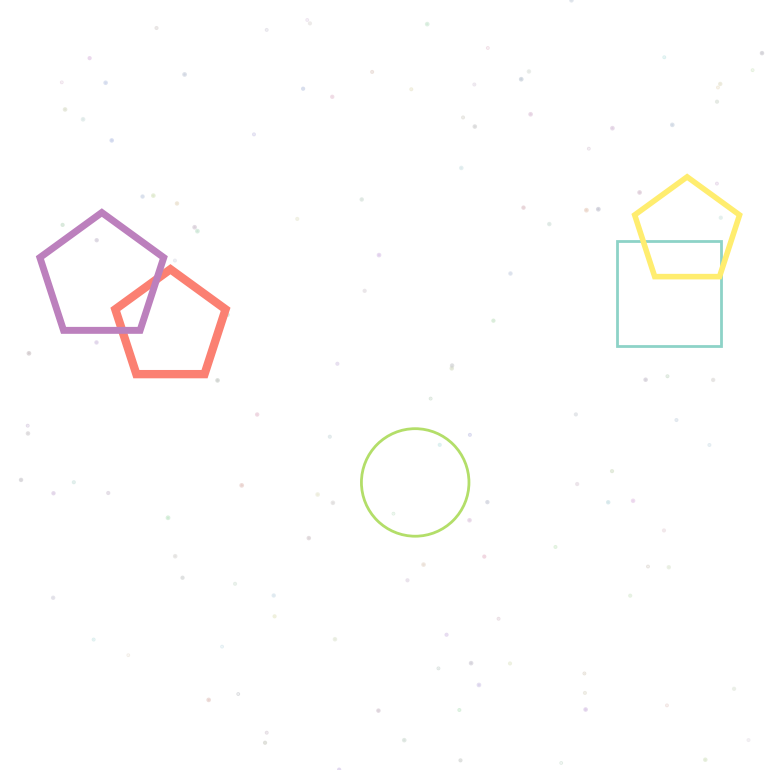[{"shape": "square", "thickness": 1, "radius": 0.34, "center": [0.869, 0.619]}, {"shape": "pentagon", "thickness": 3, "radius": 0.38, "center": [0.221, 0.575]}, {"shape": "circle", "thickness": 1, "radius": 0.35, "center": [0.539, 0.373]}, {"shape": "pentagon", "thickness": 2.5, "radius": 0.42, "center": [0.132, 0.639]}, {"shape": "pentagon", "thickness": 2, "radius": 0.36, "center": [0.892, 0.699]}]